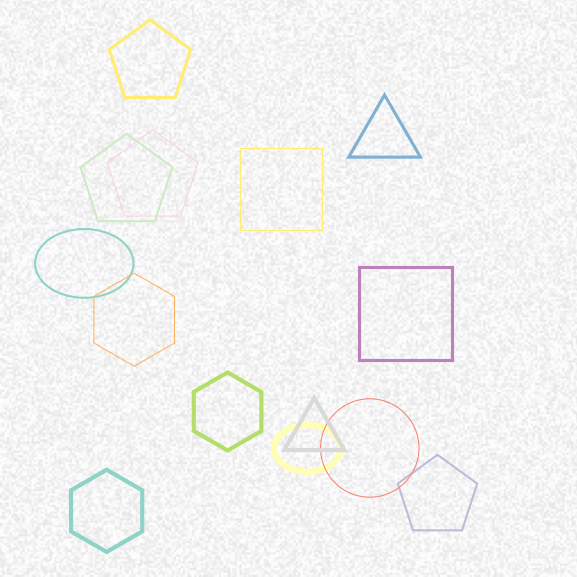[{"shape": "hexagon", "thickness": 2, "radius": 0.36, "center": [0.185, 0.115]}, {"shape": "oval", "thickness": 1, "radius": 0.43, "center": [0.146, 0.543]}, {"shape": "oval", "thickness": 3, "radius": 0.29, "center": [0.532, 0.223]}, {"shape": "pentagon", "thickness": 1, "radius": 0.36, "center": [0.758, 0.139]}, {"shape": "circle", "thickness": 0.5, "radius": 0.43, "center": [0.64, 0.223]}, {"shape": "triangle", "thickness": 1.5, "radius": 0.36, "center": [0.666, 0.763]}, {"shape": "hexagon", "thickness": 0.5, "radius": 0.4, "center": [0.232, 0.446]}, {"shape": "hexagon", "thickness": 2, "radius": 0.34, "center": [0.394, 0.287]}, {"shape": "pentagon", "thickness": 0.5, "radius": 0.41, "center": [0.264, 0.692]}, {"shape": "triangle", "thickness": 2, "radius": 0.3, "center": [0.544, 0.25]}, {"shape": "square", "thickness": 1.5, "radius": 0.4, "center": [0.703, 0.456]}, {"shape": "pentagon", "thickness": 1, "radius": 0.42, "center": [0.219, 0.684]}, {"shape": "pentagon", "thickness": 1.5, "radius": 0.37, "center": [0.26, 0.89]}, {"shape": "square", "thickness": 0.5, "radius": 0.35, "center": [0.487, 0.672]}]